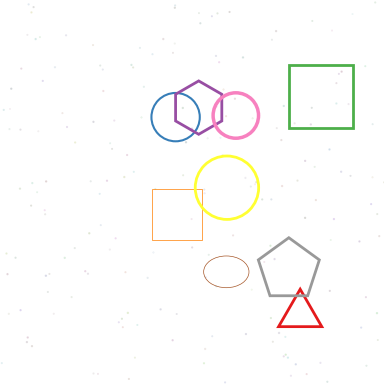[{"shape": "triangle", "thickness": 2, "radius": 0.32, "center": [0.78, 0.184]}, {"shape": "circle", "thickness": 1.5, "radius": 0.31, "center": [0.456, 0.696]}, {"shape": "square", "thickness": 2, "radius": 0.41, "center": [0.833, 0.749]}, {"shape": "hexagon", "thickness": 2, "radius": 0.35, "center": [0.516, 0.72]}, {"shape": "square", "thickness": 0.5, "radius": 0.33, "center": [0.459, 0.443]}, {"shape": "circle", "thickness": 2, "radius": 0.41, "center": [0.589, 0.512]}, {"shape": "oval", "thickness": 0.5, "radius": 0.29, "center": [0.588, 0.294]}, {"shape": "circle", "thickness": 2.5, "radius": 0.29, "center": [0.613, 0.7]}, {"shape": "pentagon", "thickness": 2, "radius": 0.42, "center": [0.75, 0.299]}]